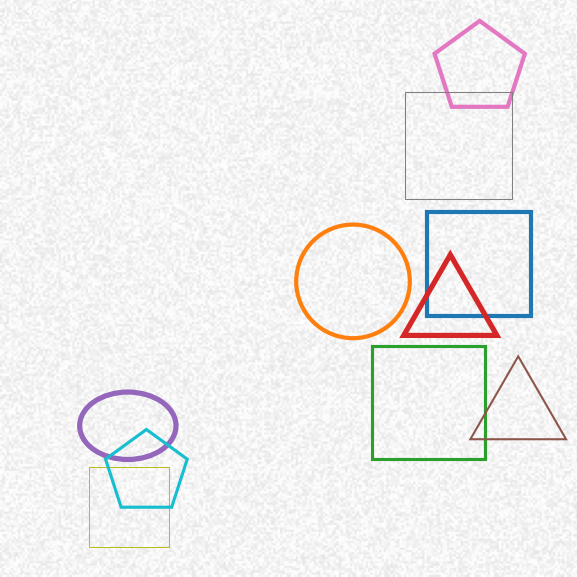[{"shape": "square", "thickness": 2, "radius": 0.45, "center": [0.83, 0.542]}, {"shape": "circle", "thickness": 2, "radius": 0.49, "center": [0.611, 0.512]}, {"shape": "square", "thickness": 1.5, "radius": 0.49, "center": [0.742, 0.302]}, {"shape": "triangle", "thickness": 2.5, "radius": 0.47, "center": [0.78, 0.465]}, {"shape": "oval", "thickness": 2.5, "radius": 0.42, "center": [0.221, 0.262]}, {"shape": "triangle", "thickness": 1, "radius": 0.48, "center": [0.897, 0.286]}, {"shape": "pentagon", "thickness": 2, "radius": 0.41, "center": [0.831, 0.881]}, {"shape": "square", "thickness": 0.5, "radius": 0.46, "center": [0.793, 0.748]}, {"shape": "square", "thickness": 0.5, "radius": 0.35, "center": [0.224, 0.121]}, {"shape": "pentagon", "thickness": 1.5, "radius": 0.37, "center": [0.254, 0.181]}]